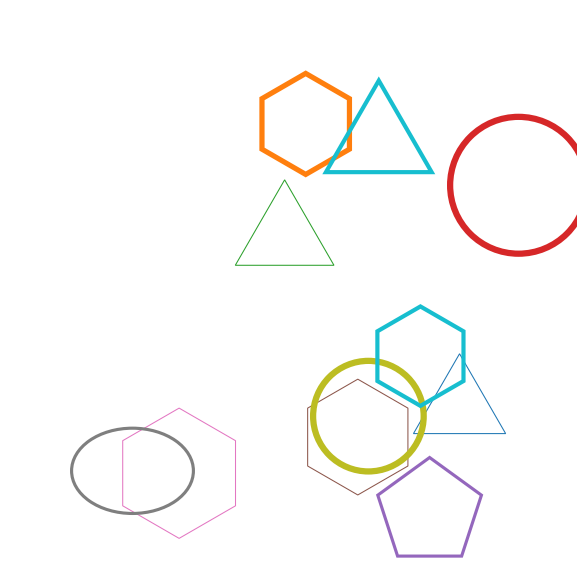[{"shape": "triangle", "thickness": 0.5, "radius": 0.46, "center": [0.796, 0.294]}, {"shape": "hexagon", "thickness": 2.5, "radius": 0.44, "center": [0.529, 0.785]}, {"shape": "triangle", "thickness": 0.5, "radius": 0.49, "center": [0.493, 0.589]}, {"shape": "circle", "thickness": 3, "radius": 0.59, "center": [0.898, 0.678]}, {"shape": "pentagon", "thickness": 1.5, "radius": 0.47, "center": [0.744, 0.113]}, {"shape": "hexagon", "thickness": 0.5, "radius": 0.5, "center": [0.62, 0.242]}, {"shape": "hexagon", "thickness": 0.5, "radius": 0.56, "center": [0.31, 0.18]}, {"shape": "oval", "thickness": 1.5, "radius": 0.53, "center": [0.229, 0.184]}, {"shape": "circle", "thickness": 3, "radius": 0.48, "center": [0.638, 0.279]}, {"shape": "hexagon", "thickness": 2, "radius": 0.43, "center": [0.728, 0.382]}, {"shape": "triangle", "thickness": 2, "radius": 0.53, "center": [0.656, 0.754]}]